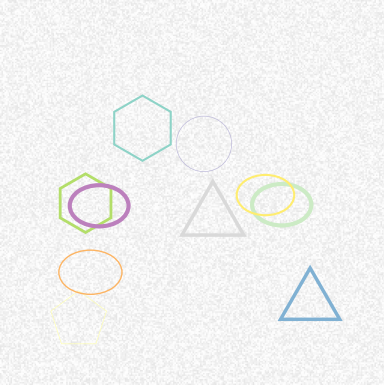[{"shape": "hexagon", "thickness": 1.5, "radius": 0.42, "center": [0.37, 0.667]}, {"shape": "pentagon", "thickness": 0.5, "radius": 0.38, "center": [0.204, 0.169]}, {"shape": "circle", "thickness": 0.5, "radius": 0.36, "center": [0.53, 0.626]}, {"shape": "triangle", "thickness": 2.5, "radius": 0.44, "center": [0.806, 0.215]}, {"shape": "oval", "thickness": 1, "radius": 0.41, "center": [0.235, 0.293]}, {"shape": "hexagon", "thickness": 2, "radius": 0.38, "center": [0.222, 0.472]}, {"shape": "triangle", "thickness": 2.5, "radius": 0.46, "center": [0.553, 0.436]}, {"shape": "oval", "thickness": 3, "radius": 0.38, "center": [0.258, 0.465]}, {"shape": "oval", "thickness": 3, "radius": 0.38, "center": [0.732, 0.468]}, {"shape": "oval", "thickness": 1.5, "radius": 0.37, "center": [0.69, 0.493]}]